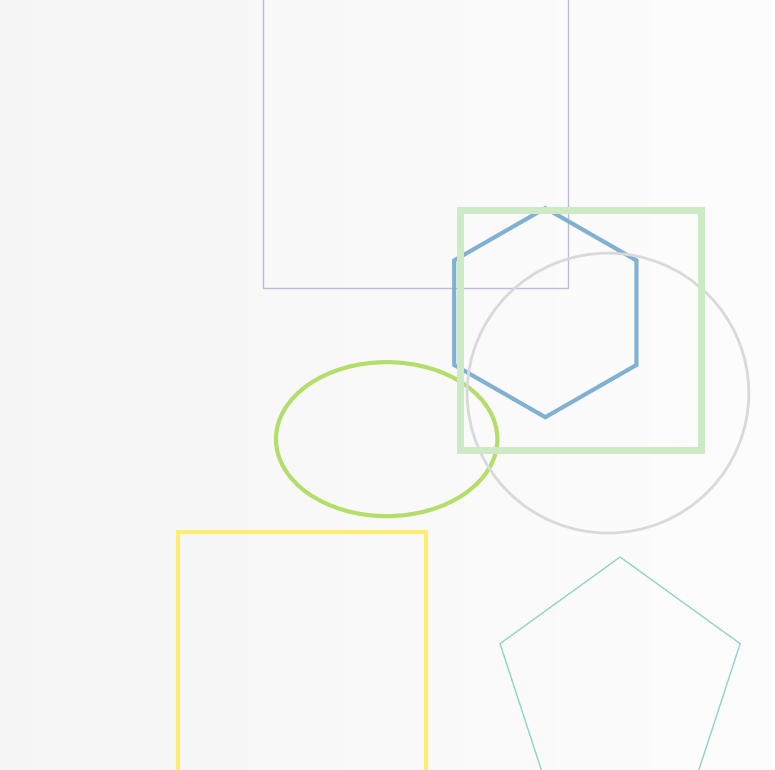[{"shape": "pentagon", "thickness": 0.5, "radius": 0.81, "center": [0.8, 0.114]}, {"shape": "square", "thickness": 0.5, "radius": 0.98, "center": [0.537, 0.822]}, {"shape": "hexagon", "thickness": 1.5, "radius": 0.68, "center": [0.704, 0.594]}, {"shape": "oval", "thickness": 1.5, "radius": 0.71, "center": [0.499, 0.43]}, {"shape": "circle", "thickness": 1, "radius": 0.91, "center": [0.784, 0.489]}, {"shape": "square", "thickness": 2.5, "radius": 0.78, "center": [0.749, 0.571]}, {"shape": "square", "thickness": 1.5, "radius": 0.8, "center": [0.389, 0.15]}]